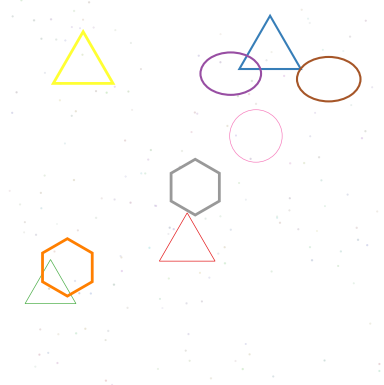[{"shape": "triangle", "thickness": 0.5, "radius": 0.42, "center": [0.486, 0.364]}, {"shape": "triangle", "thickness": 1.5, "radius": 0.46, "center": [0.702, 0.867]}, {"shape": "triangle", "thickness": 0.5, "radius": 0.38, "center": [0.131, 0.25]}, {"shape": "oval", "thickness": 1.5, "radius": 0.39, "center": [0.599, 0.809]}, {"shape": "hexagon", "thickness": 2, "radius": 0.37, "center": [0.175, 0.305]}, {"shape": "triangle", "thickness": 2, "radius": 0.45, "center": [0.216, 0.828]}, {"shape": "oval", "thickness": 1.5, "radius": 0.41, "center": [0.854, 0.794]}, {"shape": "circle", "thickness": 0.5, "radius": 0.34, "center": [0.665, 0.647]}, {"shape": "hexagon", "thickness": 2, "radius": 0.36, "center": [0.507, 0.514]}]